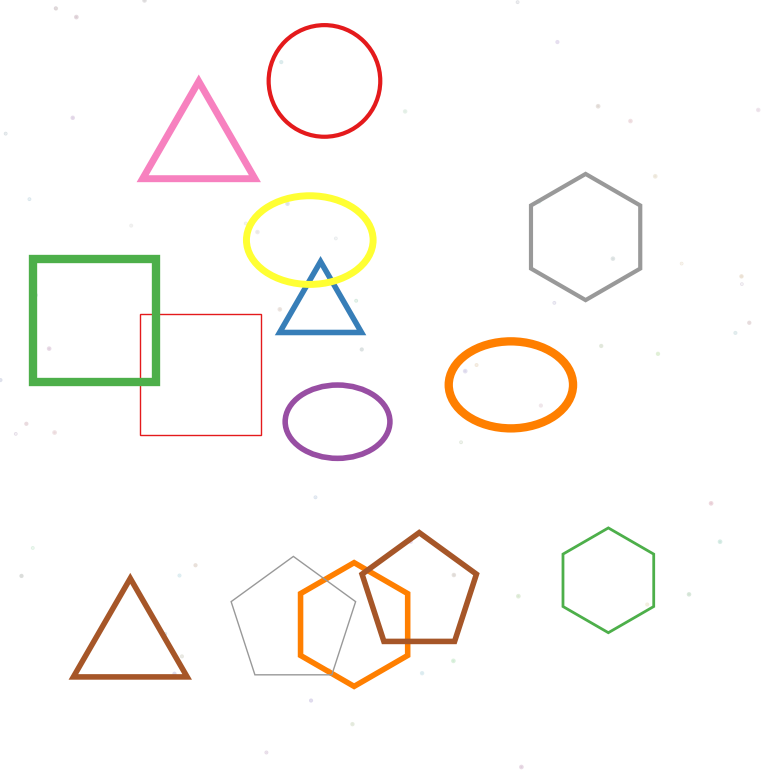[{"shape": "square", "thickness": 0.5, "radius": 0.39, "center": [0.26, 0.513]}, {"shape": "circle", "thickness": 1.5, "radius": 0.36, "center": [0.421, 0.895]}, {"shape": "triangle", "thickness": 2, "radius": 0.31, "center": [0.416, 0.599]}, {"shape": "square", "thickness": 3, "radius": 0.4, "center": [0.122, 0.584]}, {"shape": "hexagon", "thickness": 1, "radius": 0.34, "center": [0.79, 0.246]}, {"shape": "oval", "thickness": 2, "radius": 0.34, "center": [0.438, 0.452]}, {"shape": "hexagon", "thickness": 2, "radius": 0.4, "center": [0.46, 0.189]}, {"shape": "oval", "thickness": 3, "radius": 0.4, "center": [0.663, 0.5]}, {"shape": "oval", "thickness": 2.5, "radius": 0.41, "center": [0.402, 0.688]}, {"shape": "triangle", "thickness": 2, "radius": 0.43, "center": [0.169, 0.164]}, {"shape": "pentagon", "thickness": 2, "radius": 0.39, "center": [0.544, 0.23]}, {"shape": "triangle", "thickness": 2.5, "radius": 0.42, "center": [0.258, 0.81]}, {"shape": "hexagon", "thickness": 1.5, "radius": 0.41, "center": [0.761, 0.692]}, {"shape": "pentagon", "thickness": 0.5, "radius": 0.42, "center": [0.381, 0.192]}]